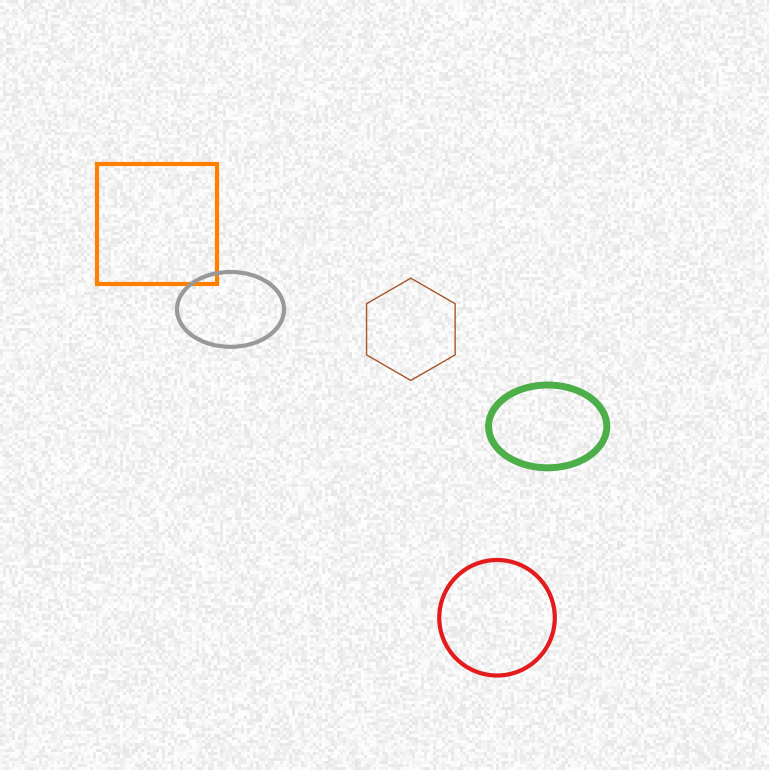[{"shape": "circle", "thickness": 1.5, "radius": 0.38, "center": [0.645, 0.198]}, {"shape": "oval", "thickness": 2.5, "radius": 0.38, "center": [0.711, 0.446]}, {"shape": "square", "thickness": 1.5, "radius": 0.39, "center": [0.204, 0.709]}, {"shape": "hexagon", "thickness": 0.5, "radius": 0.33, "center": [0.534, 0.572]}, {"shape": "oval", "thickness": 1.5, "radius": 0.35, "center": [0.299, 0.598]}]